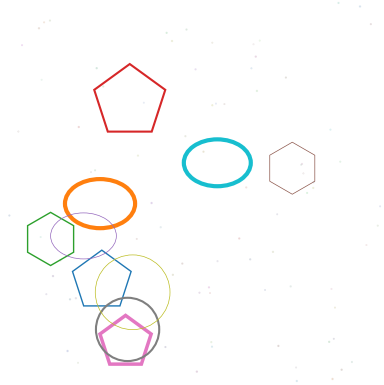[{"shape": "pentagon", "thickness": 1, "radius": 0.4, "center": [0.264, 0.27]}, {"shape": "oval", "thickness": 3, "radius": 0.46, "center": [0.26, 0.471]}, {"shape": "hexagon", "thickness": 1, "radius": 0.34, "center": [0.131, 0.379]}, {"shape": "pentagon", "thickness": 1.5, "radius": 0.49, "center": [0.337, 0.737]}, {"shape": "oval", "thickness": 0.5, "radius": 0.43, "center": [0.217, 0.387]}, {"shape": "hexagon", "thickness": 0.5, "radius": 0.34, "center": [0.759, 0.563]}, {"shape": "pentagon", "thickness": 2.5, "radius": 0.35, "center": [0.326, 0.111]}, {"shape": "circle", "thickness": 1.5, "radius": 0.41, "center": [0.331, 0.144]}, {"shape": "circle", "thickness": 0.5, "radius": 0.49, "center": [0.345, 0.241]}, {"shape": "oval", "thickness": 3, "radius": 0.43, "center": [0.564, 0.577]}]